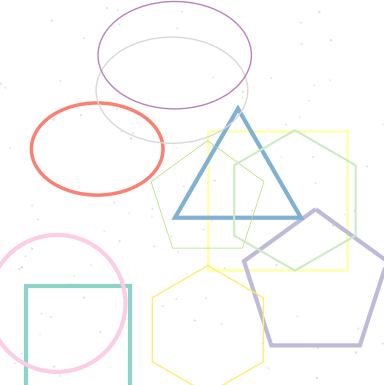[{"shape": "square", "thickness": 3, "radius": 0.68, "center": [0.203, 0.123]}, {"shape": "square", "thickness": 2, "radius": 0.9, "center": [0.722, 0.479]}, {"shape": "pentagon", "thickness": 3, "radius": 0.98, "center": [0.82, 0.261]}, {"shape": "oval", "thickness": 2.5, "radius": 0.85, "center": [0.252, 0.613]}, {"shape": "triangle", "thickness": 3, "radius": 0.94, "center": [0.618, 0.529]}, {"shape": "pentagon", "thickness": 0.5, "radius": 0.77, "center": [0.539, 0.48]}, {"shape": "circle", "thickness": 3, "radius": 0.89, "center": [0.148, 0.212]}, {"shape": "oval", "thickness": 1, "radius": 0.98, "center": [0.447, 0.766]}, {"shape": "oval", "thickness": 1, "radius": 1.0, "center": [0.454, 0.857]}, {"shape": "hexagon", "thickness": 1.5, "radius": 0.91, "center": [0.766, 0.479]}, {"shape": "hexagon", "thickness": 1, "radius": 0.83, "center": [0.54, 0.144]}]